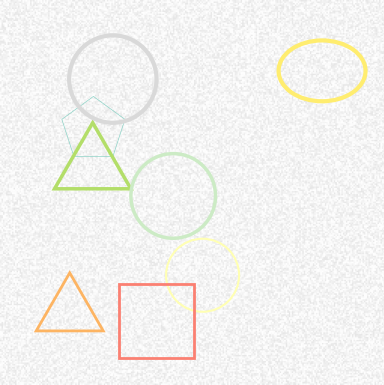[{"shape": "pentagon", "thickness": 0.5, "radius": 0.43, "center": [0.243, 0.663]}, {"shape": "circle", "thickness": 1.5, "radius": 0.47, "center": [0.526, 0.285]}, {"shape": "square", "thickness": 2, "radius": 0.48, "center": [0.406, 0.165]}, {"shape": "triangle", "thickness": 2, "radius": 0.5, "center": [0.181, 0.191]}, {"shape": "triangle", "thickness": 2.5, "radius": 0.57, "center": [0.241, 0.567]}, {"shape": "circle", "thickness": 3, "radius": 0.57, "center": [0.293, 0.795]}, {"shape": "circle", "thickness": 2.5, "radius": 0.55, "center": [0.45, 0.491]}, {"shape": "oval", "thickness": 3, "radius": 0.56, "center": [0.837, 0.816]}]